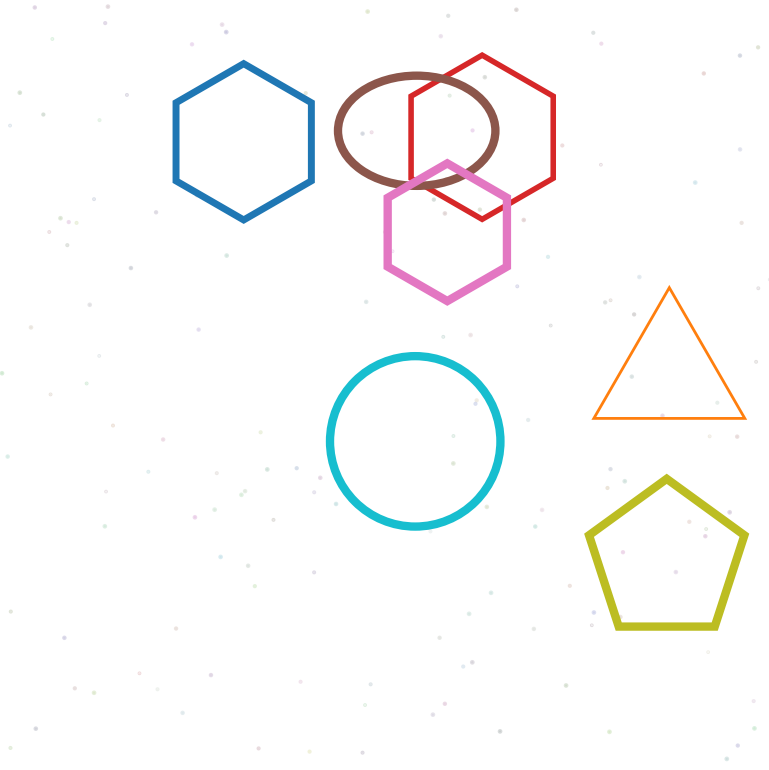[{"shape": "hexagon", "thickness": 2.5, "radius": 0.51, "center": [0.316, 0.816]}, {"shape": "triangle", "thickness": 1, "radius": 0.57, "center": [0.869, 0.513]}, {"shape": "hexagon", "thickness": 2, "radius": 0.53, "center": [0.626, 0.822]}, {"shape": "oval", "thickness": 3, "radius": 0.51, "center": [0.541, 0.83]}, {"shape": "hexagon", "thickness": 3, "radius": 0.45, "center": [0.581, 0.698]}, {"shape": "pentagon", "thickness": 3, "radius": 0.53, "center": [0.866, 0.272]}, {"shape": "circle", "thickness": 3, "radius": 0.55, "center": [0.539, 0.427]}]